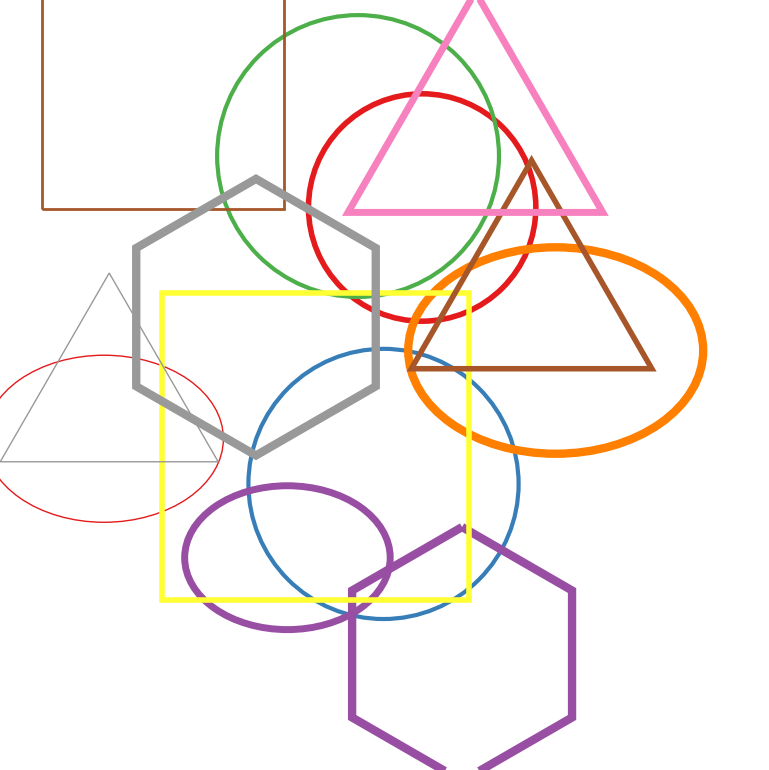[{"shape": "oval", "thickness": 0.5, "radius": 0.77, "center": [0.135, 0.43]}, {"shape": "circle", "thickness": 2, "radius": 0.74, "center": [0.548, 0.731]}, {"shape": "circle", "thickness": 1.5, "radius": 0.88, "center": [0.498, 0.372]}, {"shape": "circle", "thickness": 1.5, "radius": 0.92, "center": [0.465, 0.797]}, {"shape": "oval", "thickness": 2.5, "radius": 0.67, "center": [0.373, 0.276]}, {"shape": "hexagon", "thickness": 3, "radius": 0.82, "center": [0.6, 0.151]}, {"shape": "oval", "thickness": 3, "radius": 0.96, "center": [0.722, 0.545]}, {"shape": "square", "thickness": 2, "radius": 1.0, "center": [0.41, 0.42]}, {"shape": "square", "thickness": 1, "radius": 0.78, "center": [0.212, 0.885]}, {"shape": "triangle", "thickness": 2, "radius": 0.9, "center": [0.69, 0.611]}, {"shape": "triangle", "thickness": 2.5, "radius": 0.95, "center": [0.617, 0.82]}, {"shape": "triangle", "thickness": 0.5, "radius": 0.82, "center": [0.142, 0.482]}, {"shape": "hexagon", "thickness": 3, "radius": 0.9, "center": [0.332, 0.588]}]